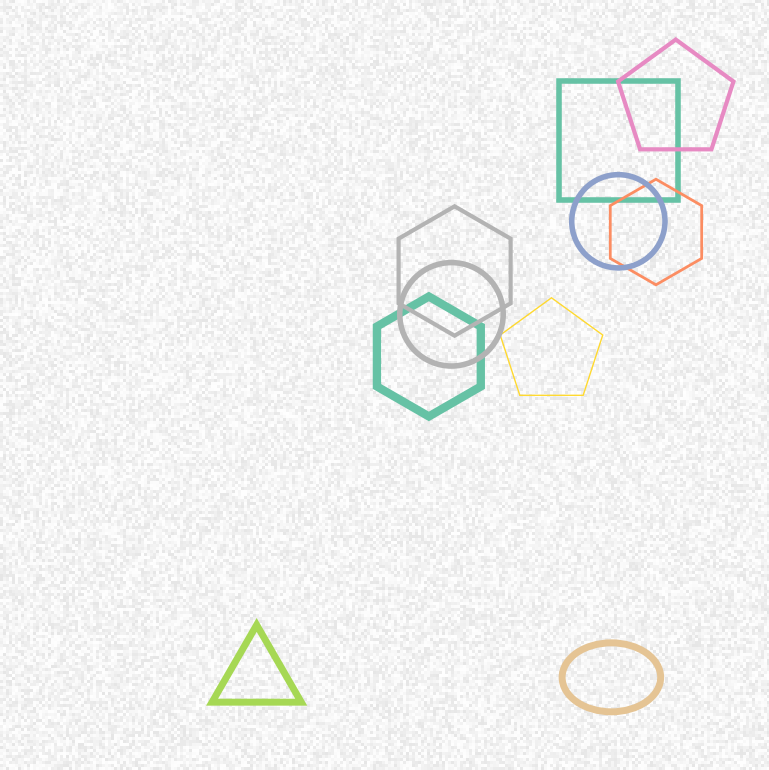[{"shape": "hexagon", "thickness": 3, "radius": 0.39, "center": [0.557, 0.537]}, {"shape": "square", "thickness": 2, "radius": 0.39, "center": [0.803, 0.817]}, {"shape": "hexagon", "thickness": 1, "radius": 0.34, "center": [0.852, 0.699]}, {"shape": "circle", "thickness": 2, "radius": 0.3, "center": [0.803, 0.713]}, {"shape": "pentagon", "thickness": 1.5, "radius": 0.39, "center": [0.878, 0.87]}, {"shape": "triangle", "thickness": 2.5, "radius": 0.33, "center": [0.333, 0.122]}, {"shape": "pentagon", "thickness": 0.5, "radius": 0.35, "center": [0.716, 0.543]}, {"shape": "oval", "thickness": 2.5, "radius": 0.32, "center": [0.794, 0.12]}, {"shape": "hexagon", "thickness": 1.5, "radius": 0.42, "center": [0.59, 0.648]}, {"shape": "circle", "thickness": 2, "radius": 0.34, "center": [0.586, 0.592]}]